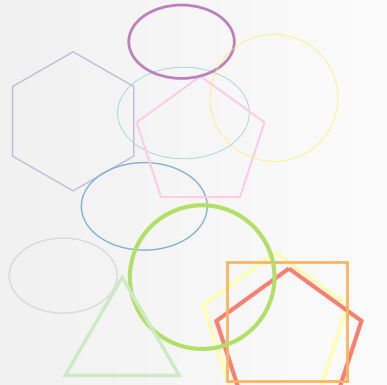[{"shape": "oval", "thickness": 0.5, "radius": 0.85, "center": [0.473, 0.706]}, {"shape": "pentagon", "thickness": 2.5, "radius": 0.98, "center": [0.711, 0.147]}, {"shape": "hexagon", "thickness": 1, "radius": 0.9, "center": [0.189, 0.685]}, {"shape": "pentagon", "thickness": 3, "radius": 0.98, "center": [0.746, 0.106]}, {"shape": "oval", "thickness": 1, "radius": 0.81, "center": [0.372, 0.464]}, {"shape": "square", "thickness": 2, "radius": 0.77, "center": [0.741, 0.164]}, {"shape": "circle", "thickness": 3, "radius": 0.93, "center": [0.522, 0.28]}, {"shape": "pentagon", "thickness": 1.5, "radius": 0.87, "center": [0.517, 0.629]}, {"shape": "oval", "thickness": 1, "radius": 0.7, "center": [0.163, 0.284]}, {"shape": "oval", "thickness": 2, "radius": 0.68, "center": [0.469, 0.892]}, {"shape": "triangle", "thickness": 2.5, "radius": 0.85, "center": [0.315, 0.11]}, {"shape": "circle", "thickness": 0.5, "radius": 0.82, "center": [0.707, 0.746]}]